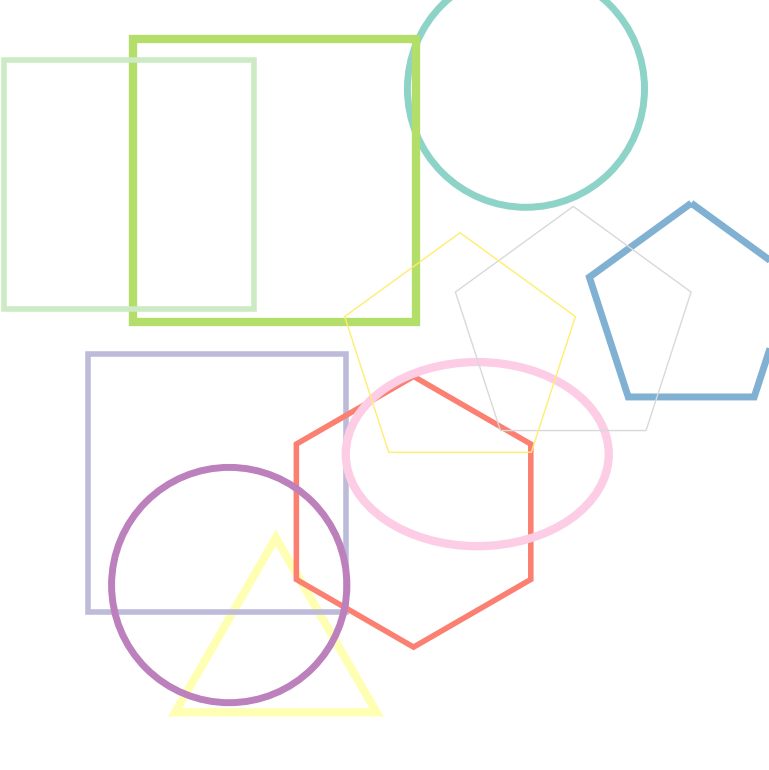[{"shape": "circle", "thickness": 2.5, "radius": 0.77, "center": [0.683, 0.885]}, {"shape": "triangle", "thickness": 3, "radius": 0.76, "center": [0.358, 0.151]}, {"shape": "square", "thickness": 2, "radius": 0.84, "center": [0.282, 0.372]}, {"shape": "hexagon", "thickness": 2, "radius": 0.88, "center": [0.537, 0.335]}, {"shape": "pentagon", "thickness": 2.5, "radius": 0.7, "center": [0.898, 0.597]}, {"shape": "square", "thickness": 3, "radius": 0.92, "center": [0.357, 0.765]}, {"shape": "oval", "thickness": 3, "radius": 0.85, "center": [0.62, 0.41]}, {"shape": "pentagon", "thickness": 0.5, "radius": 0.8, "center": [0.744, 0.571]}, {"shape": "circle", "thickness": 2.5, "radius": 0.76, "center": [0.298, 0.24]}, {"shape": "square", "thickness": 2, "radius": 0.81, "center": [0.168, 0.761]}, {"shape": "pentagon", "thickness": 0.5, "radius": 0.79, "center": [0.597, 0.54]}]